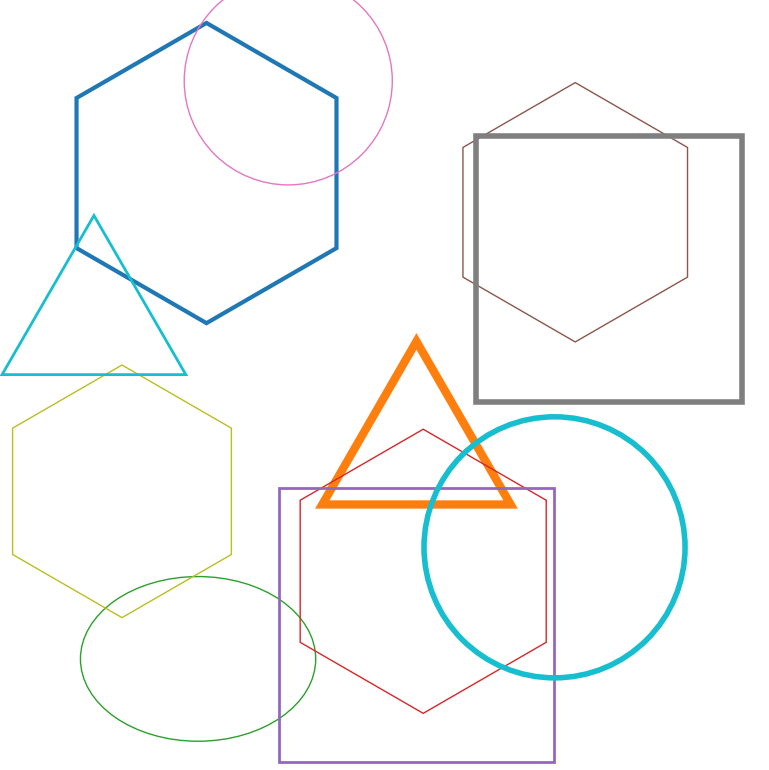[{"shape": "hexagon", "thickness": 1.5, "radius": 0.97, "center": [0.268, 0.775]}, {"shape": "triangle", "thickness": 3, "radius": 0.71, "center": [0.541, 0.415]}, {"shape": "oval", "thickness": 0.5, "radius": 0.76, "center": [0.257, 0.144]}, {"shape": "hexagon", "thickness": 0.5, "radius": 0.92, "center": [0.55, 0.258]}, {"shape": "square", "thickness": 1, "radius": 0.89, "center": [0.541, 0.188]}, {"shape": "hexagon", "thickness": 0.5, "radius": 0.84, "center": [0.747, 0.724]}, {"shape": "circle", "thickness": 0.5, "radius": 0.68, "center": [0.374, 0.895]}, {"shape": "square", "thickness": 2, "radius": 0.86, "center": [0.791, 0.65]}, {"shape": "hexagon", "thickness": 0.5, "radius": 0.82, "center": [0.158, 0.362]}, {"shape": "triangle", "thickness": 1, "radius": 0.69, "center": [0.122, 0.582]}, {"shape": "circle", "thickness": 2, "radius": 0.85, "center": [0.72, 0.289]}]